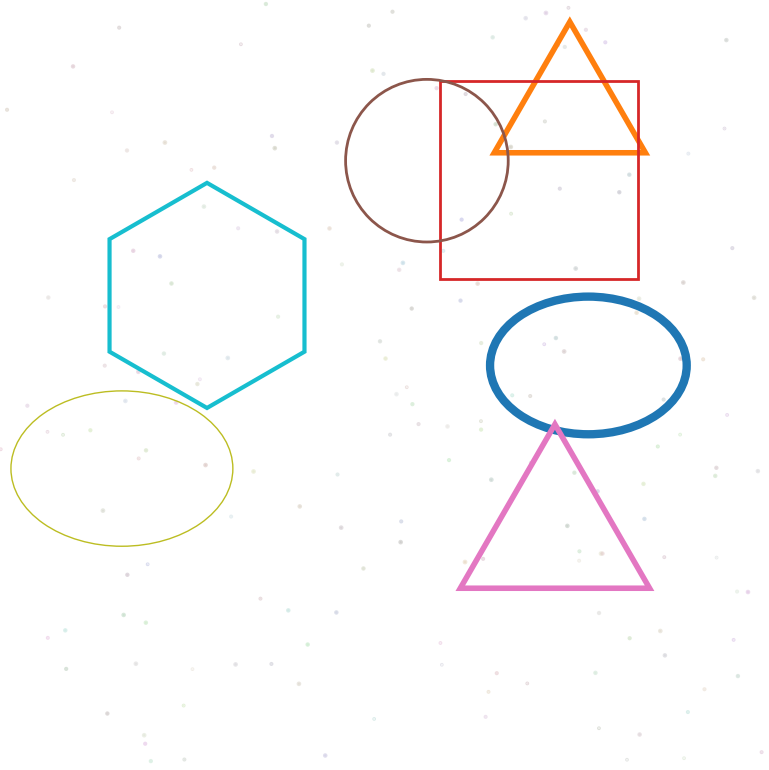[{"shape": "oval", "thickness": 3, "radius": 0.64, "center": [0.764, 0.525]}, {"shape": "triangle", "thickness": 2, "radius": 0.57, "center": [0.74, 0.858]}, {"shape": "square", "thickness": 1, "radius": 0.64, "center": [0.7, 0.766]}, {"shape": "circle", "thickness": 1, "radius": 0.53, "center": [0.554, 0.791]}, {"shape": "triangle", "thickness": 2, "radius": 0.71, "center": [0.721, 0.307]}, {"shape": "oval", "thickness": 0.5, "radius": 0.72, "center": [0.158, 0.391]}, {"shape": "hexagon", "thickness": 1.5, "radius": 0.73, "center": [0.269, 0.616]}]